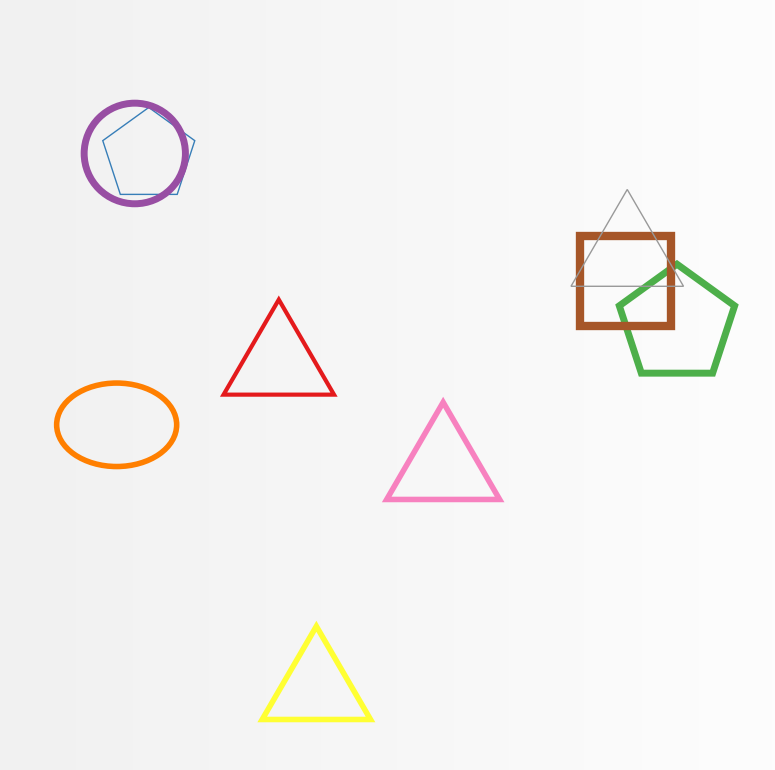[{"shape": "triangle", "thickness": 1.5, "radius": 0.41, "center": [0.36, 0.529]}, {"shape": "pentagon", "thickness": 0.5, "radius": 0.31, "center": [0.192, 0.798]}, {"shape": "pentagon", "thickness": 2.5, "radius": 0.39, "center": [0.874, 0.579]}, {"shape": "circle", "thickness": 2.5, "radius": 0.33, "center": [0.174, 0.801]}, {"shape": "oval", "thickness": 2, "radius": 0.39, "center": [0.151, 0.448]}, {"shape": "triangle", "thickness": 2, "radius": 0.4, "center": [0.408, 0.106]}, {"shape": "square", "thickness": 3, "radius": 0.29, "center": [0.807, 0.635]}, {"shape": "triangle", "thickness": 2, "radius": 0.42, "center": [0.572, 0.393]}, {"shape": "triangle", "thickness": 0.5, "radius": 0.42, "center": [0.809, 0.67]}]